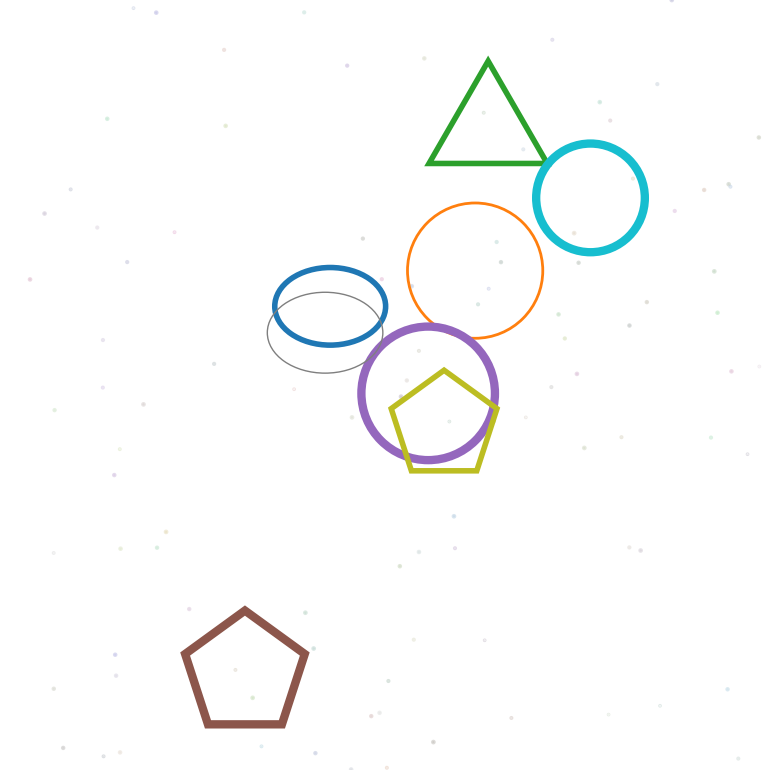[{"shape": "oval", "thickness": 2, "radius": 0.36, "center": [0.429, 0.602]}, {"shape": "circle", "thickness": 1, "radius": 0.44, "center": [0.617, 0.649]}, {"shape": "triangle", "thickness": 2, "radius": 0.44, "center": [0.634, 0.832]}, {"shape": "circle", "thickness": 3, "radius": 0.43, "center": [0.556, 0.489]}, {"shape": "pentagon", "thickness": 3, "radius": 0.41, "center": [0.318, 0.125]}, {"shape": "oval", "thickness": 0.5, "radius": 0.38, "center": [0.422, 0.568]}, {"shape": "pentagon", "thickness": 2, "radius": 0.36, "center": [0.577, 0.447]}, {"shape": "circle", "thickness": 3, "radius": 0.35, "center": [0.767, 0.743]}]